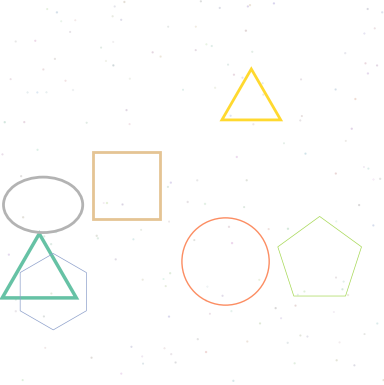[{"shape": "triangle", "thickness": 2.5, "radius": 0.56, "center": [0.102, 0.282]}, {"shape": "circle", "thickness": 1, "radius": 0.57, "center": [0.586, 0.321]}, {"shape": "hexagon", "thickness": 0.5, "radius": 0.5, "center": [0.138, 0.242]}, {"shape": "pentagon", "thickness": 0.5, "radius": 0.57, "center": [0.83, 0.324]}, {"shape": "triangle", "thickness": 2, "radius": 0.44, "center": [0.653, 0.733]}, {"shape": "square", "thickness": 2, "radius": 0.43, "center": [0.33, 0.519]}, {"shape": "oval", "thickness": 2, "radius": 0.51, "center": [0.112, 0.468]}]